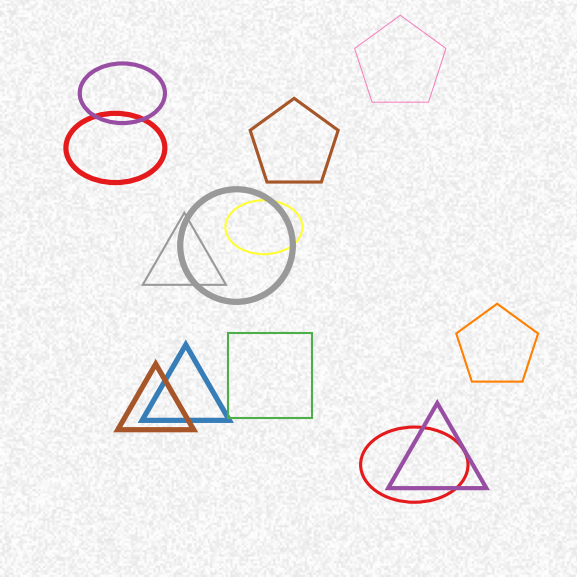[{"shape": "oval", "thickness": 2.5, "radius": 0.43, "center": [0.2, 0.743]}, {"shape": "oval", "thickness": 1.5, "radius": 0.46, "center": [0.717, 0.195]}, {"shape": "triangle", "thickness": 2.5, "radius": 0.44, "center": [0.322, 0.315]}, {"shape": "square", "thickness": 1, "radius": 0.37, "center": [0.467, 0.349]}, {"shape": "triangle", "thickness": 2, "radius": 0.49, "center": [0.757, 0.203]}, {"shape": "oval", "thickness": 2, "radius": 0.37, "center": [0.212, 0.838]}, {"shape": "pentagon", "thickness": 1, "radius": 0.37, "center": [0.861, 0.399]}, {"shape": "oval", "thickness": 1, "radius": 0.33, "center": [0.457, 0.606]}, {"shape": "pentagon", "thickness": 1.5, "radius": 0.4, "center": [0.509, 0.749]}, {"shape": "triangle", "thickness": 2.5, "radius": 0.38, "center": [0.27, 0.293]}, {"shape": "pentagon", "thickness": 0.5, "radius": 0.42, "center": [0.693, 0.89]}, {"shape": "circle", "thickness": 3, "radius": 0.49, "center": [0.41, 0.574]}, {"shape": "triangle", "thickness": 1, "radius": 0.42, "center": [0.319, 0.548]}]